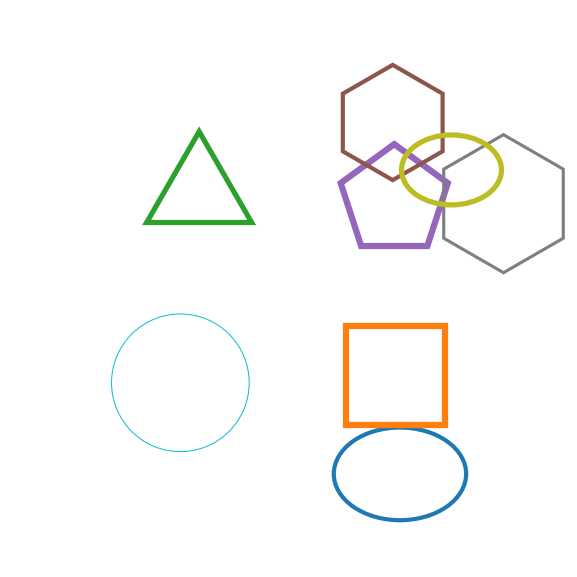[{"shape": "oval", "thickness": 2, "radius": 0.57, "center": [0.693, 0.179]}, {"shape": "square", "thickness": 3, "radius": 0.43, "center": [0.685, 0.349]}, {"shape": "triangle", "thickness": 2.5, "radius": 0.52, "center": [0.345, 0.666]}, {"shape": "pentagon", "thickness": 3, "radius": 0.49, "center": [0.683, 0.652]}, {"shape": "hexagon", "thickness": 2, "radius": 0.5, "center": [0.68, 0.787]}, {"shape": "hexagon", "thickness": 1.5, "radius": 0.6, "center": [0.872, 0.646]}, {"shape": "oval", "thickness": 2.5, "radius": 0.43, "center": [0.782, 0.705]}, {"shape": "circle", "thickness": 0.5, "radius": 0.6, "center": [0.312, 0.336]}]